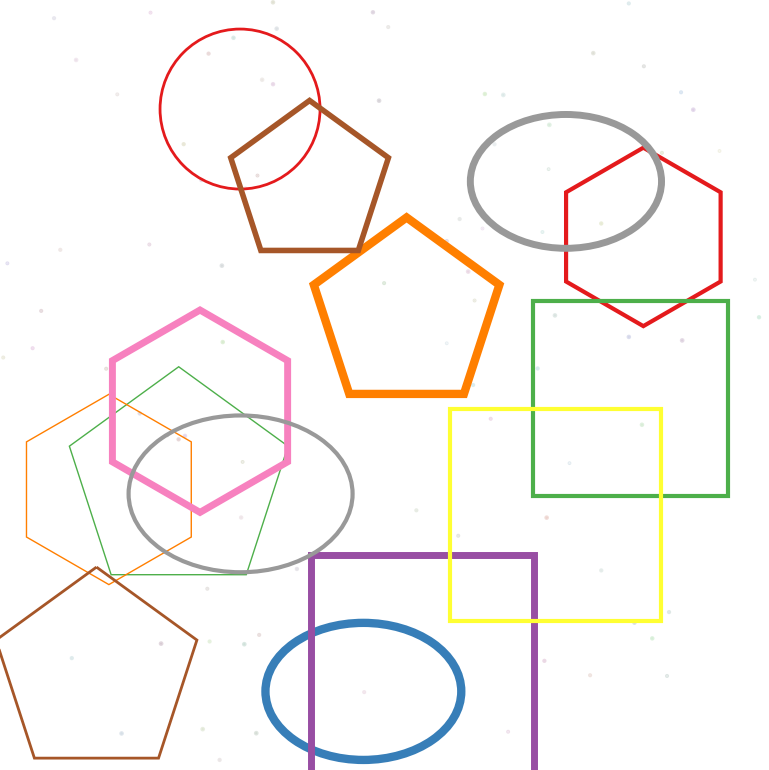[{"shape": "circle", "thickness": 1, "radius": 0.52, "center": [0.312, 0.858]}, {"shape": "hexagon", "thickness": 1.5, "radius": 0.58, "center": [0.836, 0.692]}, {"shape": "oval", "thickness": 3, "radius": 0.64, "center": [0.472, 0.102]}, {"shape": "square", "thickness": 1.5, "radius": 0.63, "center": [0.819, 0.482]}, {"shape": "pentagon", "thickness": 0.5, "radius": 0.75, "center": [0.232, 0.374]}, {"shape": "square", "thickness": 2.5, "radius": 0.72, "center": [0.549, 0.134]}, {"shape": "pentagon", "thickness": 3, "radius": 0.63, "center": [0.528, 0.591]}, {"shape": "hexagon", "thickness": 0.5, "radius": 0.62, "center": [0.141, 0.364]}, {"shape": "square", "thickness": 1.5, "radius": 0.69, "center": [0.721, 0.331]}, {"shape": "pentagon", "thickness": 1, "radius": 0.69, "center": [0.125, 0.126]}, {"shape": "pentagon", "thickness": 2, "radius": 0.54, "center": [0.402, 0.762]}, {"shape": "hexagon", "thickness": 2.5, "radius": 0.66, "center": [0.26, 0.466]}, {"shape": "oval", "thickness": 2.5, "radius": 0.62, "center": [0.735, 0.764]}, {"shape": "oval", "thickness": 1.5, "radius": 0.73, "center": [0.312, 0.359]}]